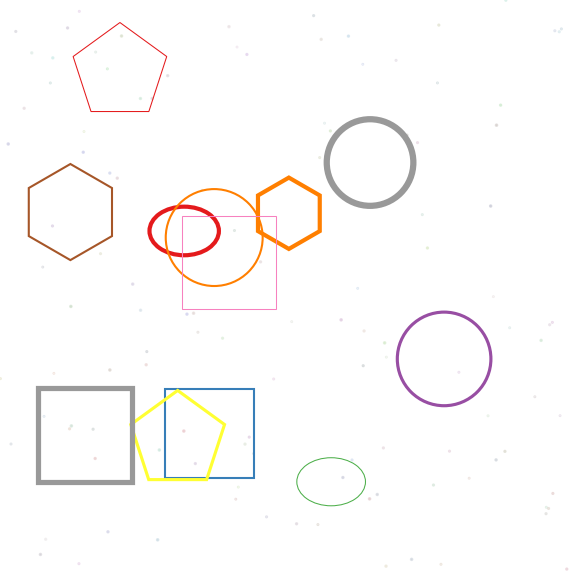[{"shape": "pentagon", "thickness": 0.5, "radius": 0.43, "center": [0.208, 0.875]}, {"shape": "oval", "thickness": 2, "radius": 0.3, "center": [0.319, 0.599]}, {"shape": "square", "thickness": 1, "radius": 0.38, "center": [0.363, 0.248]}, {"shape": "oval", "thickness": 0.5, "radius": 0.3, "center": [0.573, 0.165]}, {"shape": "circle", "thickness": 1.5, "radius": 0.41, "center": [0.769, 0.378]}, {"shape": "hexagon", "thickness": 2, "radius": 0.31, "center": [0.5, 0.63]}, {"shape": "circle", "thickness": 1, "radius": 0.42, "center": [0.371, 0.588]}, {"shape": "pentagon", "thickness": 1.5, "radius": 0.43, "center": [0.308, 0.238]}, {"shape": "hexagon", "thickness": 1, "radius": 0.42, "center": [0.122, 0.632]}, {"shape": "square", "thickness": 0.5, "radius": 0.4, "center": [0.397, 0.545]}, {"shape": "circle", "thickness": 3, "radius": 0.37, "center": [0.641, 0.718]}, {"shape": "square", "thickness": 2.5, "radius": 0.41, "center": [0.147, 0.246]}]